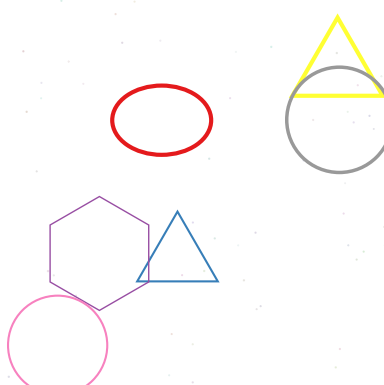[{"shape": "oval", "thickness": 3, "radius": 0.64, "center": [0.42, 0.688]}, {"shape": "triangle", "thickness": 1.5, "radius": 0.6, "center": [0.461, 0.33]}, {"shape": "hexagon", "thickness": 1, "radius": 0.74, "center": [0.258, 0.342]}, {"shape": "triangle", "thickness": 3, "radius": 0.68, "center": [0.877, 0.819]}, {"shape": "circle", "thickness": 1.5, "radius": 0.64, "center": [0.15, 0.103]}, {"shape": "circle", "thickness": 2.5, "radius": 0.68, "center": [0.882, 0.689]}]